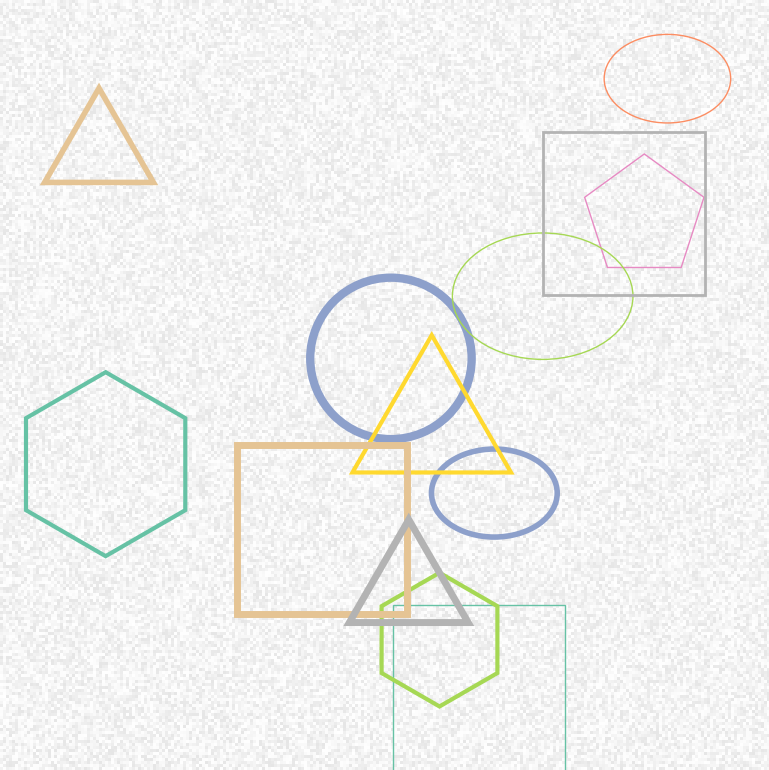[{"shape": "hexagon", "thickness": 1.5, "radius": 0.6, "center": [0.137, 0.397]}, {"shape": "square", "thickness": 0.5, "radius": 0.56, "center": [0.622, 0.102]}, {"shape": "oval", "thickness": 0.5, "radius": 0.41, "center": [0.867, 0.898]}, {"shape": "circle", "thickness": 3, "radius": 0.52, "center": [0.508, 0.535]}, {"shape": "oval", "thickness": 2, "radius": 0.41, "center": [0.642, 0.36]}, {"shape": "pentagon", "thickness": 0.5, "radius": 0.41, "center": [0.837, 0.719]}, {"shape": "hexagon", "thickness": 1.5, "radius": 0.43, "center": [0.571, 0.169]}, {"shape": "oval", "thickness": 0.5, "radius": 0.59, "center": [0.705, 0.615]}, {"shape": "triangle", "thickness": 1.5, "radius": 0.59, "center": [0.561, 0.446]}, {"shape": "square", "thickness": 2.5, "radius": 0.55, "center": [0.418, 0.312]}, {"shape": "triangle", "thickness": 2, "radius": 0.41, "center": [0.129, 0.804]}, {"shape": "triangle", "thickness": 2.5, "radius": 0.45, "center": [0.531, 0.236]}, {"shape": "square", "thickness": 1, "radius": 0.53, "center": [0.81, 0.723]}]